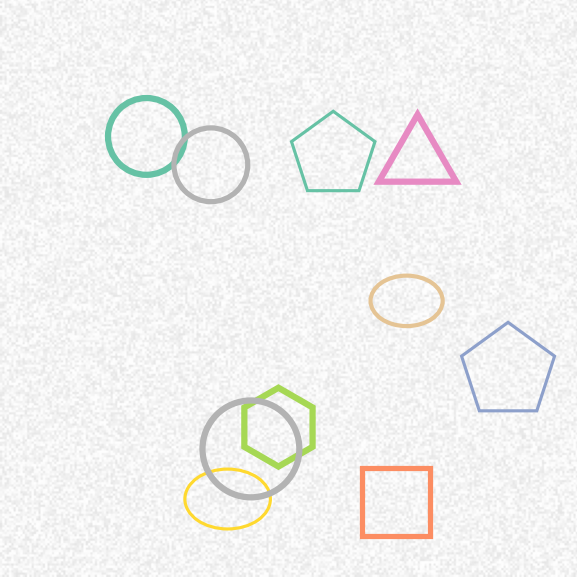[{"shape": "circle", "thickness": 3, "radius": 0.33, "center": [0.254, 0.763]}, {"shape": "pentagon", "thickness": 1.5, "radius": 0.38, "center": [0.577, 0.73]}, {"shape": "square", "thickness": 2.5, "radius": 0.29, "center": [0.685, 0.129]}, {"shape": "pentagon", "thickness": 1.5, "radius": 0.42, "center": [0.88, 0.356]}, {"shape": "triangle", "thickness": 3, "radius": 0.39, "center": [0.723, 0.723]}, {"shape": "hexagon", "thickness": 3, "radius": 0.34, "center": [0.482, 0.26]}, {"shape": "oval", "thickness": 1.5, "radius": 0.37, "center": [0.394, 0.135]}, {"shape": "oval", "thickness": 2, "radius": 0.31, "center": [0.704, 0.478]}, {"shape": "circle", "thickness": 3, "radius": 0.42, "center": [0.434, 0.222]}, {"shape": "circle", "thickness": 2.5, "radius": 0.32, "center": [0.365, 0.714]}]